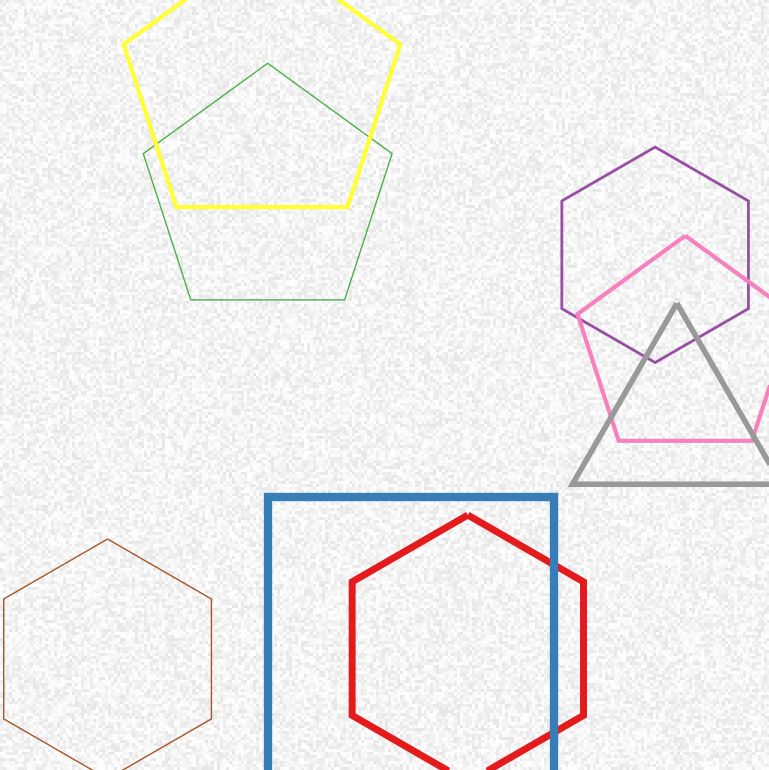[{"shape": "hexagon", "thickness": 2.5, "radius": 0.87, "center": [0.608, 0.158]}, {"shape": "square", "thickness": 3, "radius": 0.93, "center": [0.534, 0.168]}, {"shape": "pentagon", "thickness": 0.5, "radius": 0.85, "center": [0.348, 0.748]}, {"shape": "hexagon", "thickness": 1, "radius": 0.7, "center": [0.851, 0.669]}, {"shape": "pentagon", "thickness": 1.5, "radius": 0.94, "center": [0.34, 0.884]}, {"shape": "hexagon", "thickness": 0.5, "radius": 0.78, "center": [0.14, 0.144]}, {"shape": "pentagon", "thickness": 1.5, "radius": 0.74, "center": [0.89, 0.547]}, {"shape": "triangle", "thickness": 2, "radius": 0.78, "center": [0.879, 0.449]}]